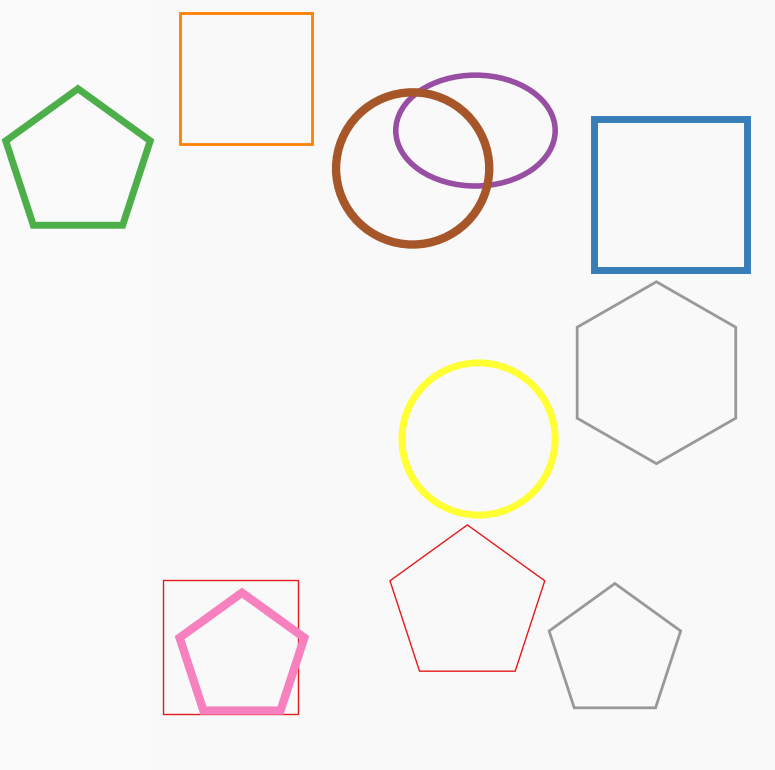[{"shape": "pentagon", "thickness": 0.5, "radius": 0.52, "center": [0.603, 0.213]}, {"shape": "square", "thickness": 0.5, "radius": 0.44, "center": [0.298, 0.159]}, {"shape": "square", "thickness": 2.5, "radius": 0.49, "center": [0.865, 0.748]}, {"shape": "pentagon", "thickness": 2.5, "radius": 0.49, "center": [0.101, 0.787]}, {"shape": "oval", "thickness": 2, "radius": 0.51, "center": [0.614, 0.83]}, {"shape": "square", "thickness": 1, "radius": 0.43, "center": [0.317, 0.898]}, {"shape": "circle", "thickness": 2.5, "radius": 0.49, "center": [0.617, 0.43]}, {"shape": "circle", "thickness": 3, "radius": 0.49, "center": [0.532, 0.781]}, {"shape": "pentagon", "thickness": 3, "radius": 0.42, "center": [0.312, 0.146]}, {"shape": "pentagon", "thickness": 1, "radius": 0.45, "center": [0.793, 0.153]}, {"shape": "hexagon", "thickness": 1, "radius": 0.59, "center": [0.847, 0.516]}]